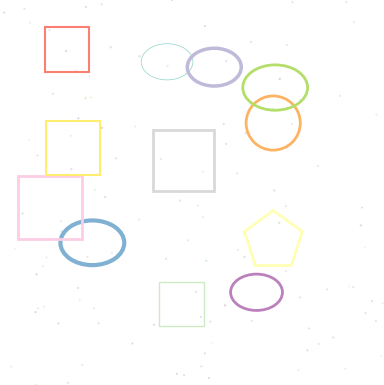[{"shape": "oval", "thickness": 0.5, "radius": 0.34, "center": [0.434, 0.839]}, {"shape": "pentagon", "thickness": 2, "radius": 0.4, "center": [0.71, 0.374]}, {"shape": "oval", "thickness": 2.5, "radius": 0.35, "center": [0.557, 0.826]}, {"shape": "square", "thickness": 1.5, "radius": 0.29, "center": [0.174, 0.871]}, {"shape": "oval", "thickness": 3, "radius": 0.41, "center": [0.24, 0.369]}, {"shape": "circle", "thickness": 2, "radius": 0.35, "center": [0.71, 0.68]}, {"shape": "oval", "thickness": 2, "radius": 0.42, "center": [0.715, 0.773]}, {"shape": "square", "thickness": 2, "radius": 0.41, "center": [0.13, 0.462]}, {"shape": "square", "thickness": 2, "radius": 0.39, "center": [0.477, 0.583]}, {"shape": "oval", "thickness": 2, "radius": 0.34, "center": [0.666, 0.241]}, {"shape": "square", "thickness": 1, "radius": 0.29, "center": [0.472, 0.21]}, {"shape": "square", "thickness": 1.5, "radius": 0.35, "center": [0.19, 0.615]}]